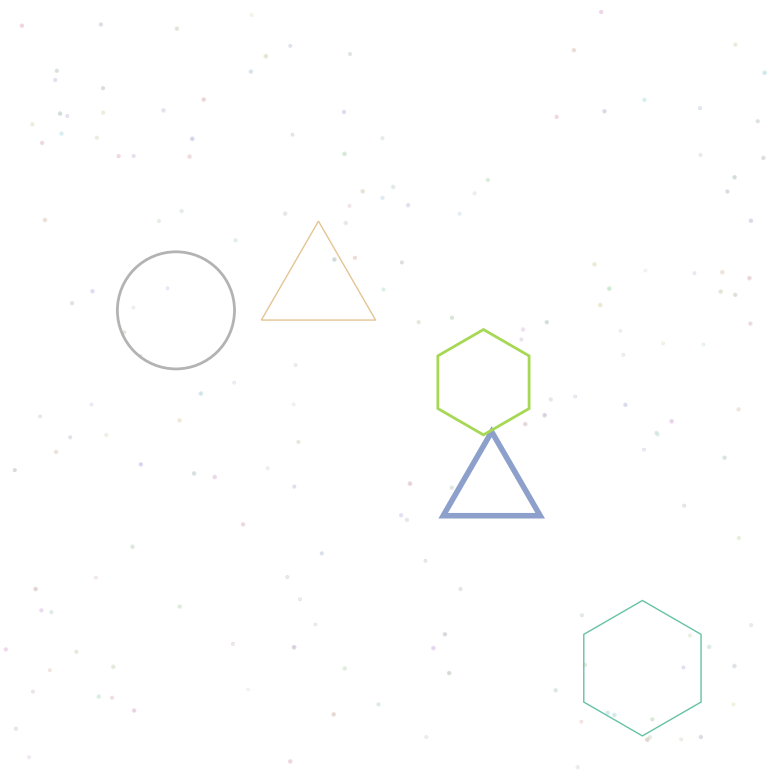[{"shape": "hexagon", "thickness": 0.5, "radius": 0.44, "center": [0.834, 0.132]}, {"shape": "triangle", "thickness": 2, "radius": 0.36, "center": [0.639, 0.367]}, {"shape": "hexagon", "thickness": 1, "radius": 0.34, "center": [0.628, 0.504]}, {"shape": "triangle", "thickness": 0.5, "radius": 0.43, "center": [0.414, 0.627]}, {"shape": "circle", "thickness": 1, "radius": 0.38, "center": [0.228, 0.597]}]